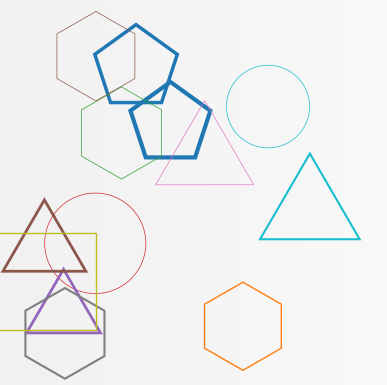[{"shape": "pentagon", "thickness": 2.5, "radius": 0.56, "center": [0.351, 0.824]}, {"shape": "pentagon", "thickness": 3, "radius": 0.54, "center": [0.44, 0.679]}, {"shape": "hexagon", "thickness": 1, "radius": 0.57, "center": [0.627, 0.153]}, {"shape": "hexagon", "thickness": 0.5, "radius": 0.6, "center": [0.314, 0.655]}, {"shape": "circle", "thickness": 0.5, "radius": 0.65, "center": [0.246, 0.368]}, {"shape": "triangle", "thickness": 2, "radius": 0.55, "center": [0.164, 0.19]}, {"shape": "triangle", "thickness": 2, "radius": 0.62, "center": [0.115, 0.357]}, {"shape": "hexagon", "thickness": 0.5, "radius": 0.58, "center": [0.247, 0.854]}, {"shape": "triangle", "thickness": 0.5, "radius": 0.73, "center": [0.528, 0.593]}, {"shape": "hexagon", "thickness": 1.5, "radius": 0.59, "center": [0.168, 0.134]}, {"shape": "square", "thickness": 1, "radius": 0.63, "center": [0.122, 0.269]}, {"shape": "triangle", "thickness": 1.5, "radius": 0.74, "center": [0.8, 0.453]}, {"shape": "circle", "thickness": 0.5, "radius": 0.54, "center": [0.692, 0.723]}]